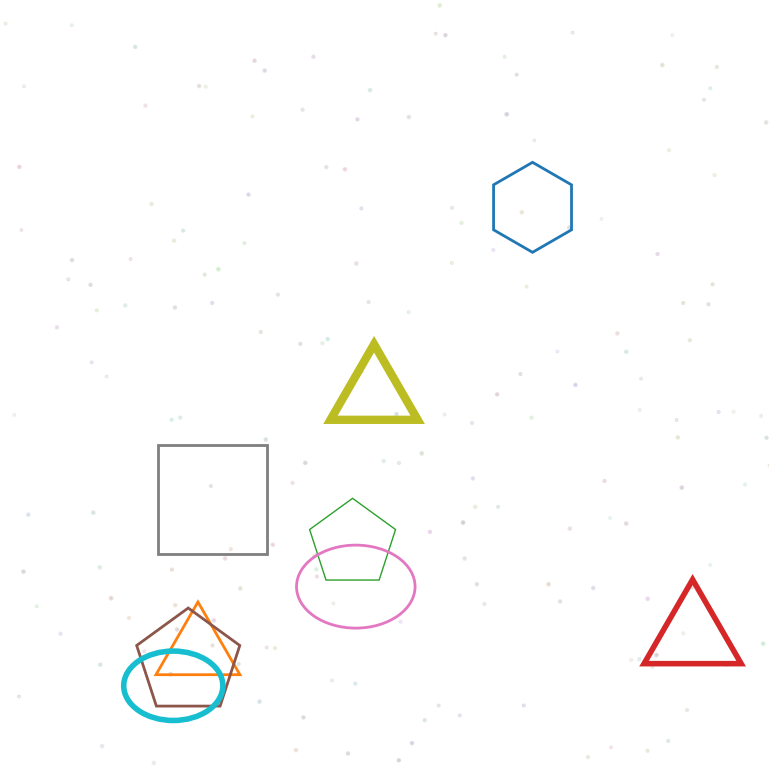[{"shape": "hexagon", "thickness": 1, "radius": 0.29, "center": [0.692, 0.731]}, {"shape": "triangle", "thickness": 1, "radius": 0.31, "center": [0.257, 0.155]}, {"shape": "pentagon", "thickness": 0.5, "radius": 0.29, "center": [0.458, 0.294]}, {"shape": "triangle", "thickness": 2, "radius": 0.36, "center": [0.899, 0.175]}, {"shape": "pentagon", "thickness": 1, "radius": 0.35, "center": [0.244, 0.14]}, {"shape": "oval", "thickness": 1, "radius": 0.38, "center": [0.462, 0.238]}, {"shape": "square", "thickness": 1, "radius": 0.35, "center": [0.276, 0.352]}, {"shape": "triangle", "thickness": 3, "radius": 0.33, "center": [0.486, 0.488]}, {"shape": "oval", "thickness": 2, "radius": 0.32, "center": [0.225, 0.109]}]